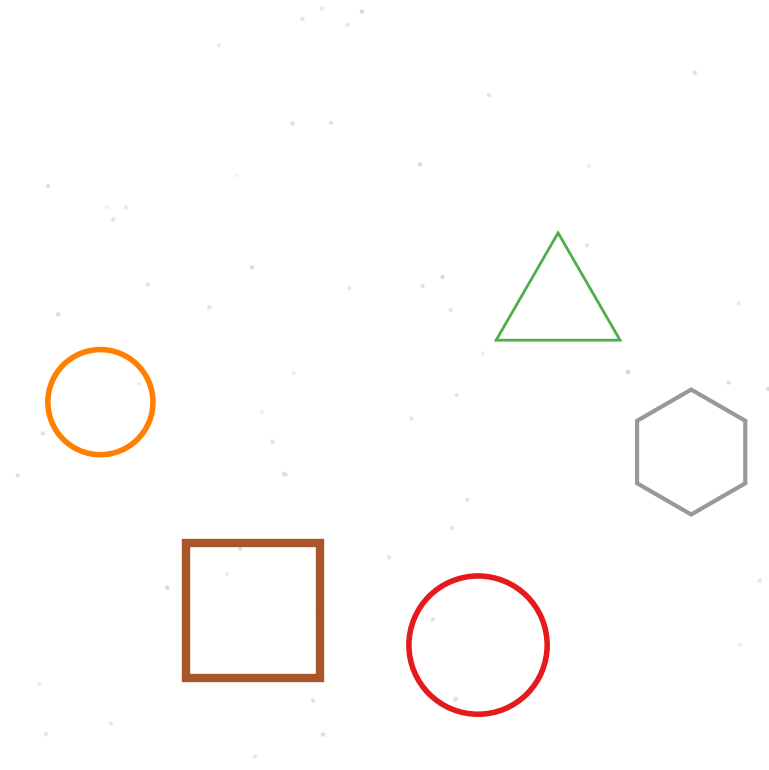[{"shape": "circle", "thickness": 2, "radius": 0.45, "center": [0.621, 0.162]}, {"shape": "triangle", "thickness": 1, "radius": 0.46, "center": [0.725, 0.605]}, {"shape": "circle", "thickness": 2, "radius": 0.34, "center": [0.13, 0.478]}, {"shape": "square", "thickness": 3, "radius": 0.44, "center": [0.329, 0.207]}, {"shape": "hexagon", "thickness": 1.5, "radius": 0.41, "center": [0.898, 0.413]}]